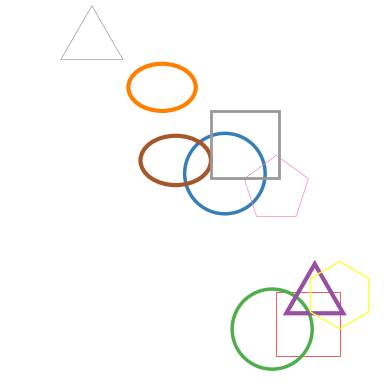[{"shape": "square", "thickness": 0.5, "radius": 0.41, "center": [0.8, 0.158]}, {"shape": "circle", "thickness": 2.5, "radius": 0.52, "center": [0.584, 0.549]}, {"shape": "circle", "thickness": 2.5, "radius": 0.52, "center": [0.707, 0.145]}, {"shape": "triangle", "thickness": 3, "radius": 0.43, "center": [0.818, 0.229]}, {"shape": "oval", "thickness": 3, "radius": 0.44, "center": [0.421, 0.773]}, {"shape": "hexagon", "thickness": 1, "radius": 0.44, "center": [0.882, 0.233]}, {"shape": "oval", "thickness": 3, "radius": 0.46, "center": [0.456, 0.583]}, {"shape": "pentagon", "thickness": 0.5, "radius": 0.44, "center": [0.718, 0.509]}, {"shape": "square", "thickness": 2, "radius": 0.44, "center": [0.636, 0.626]}, {"shape": "triangle", "thickness": 0.5, "radius": 0.47, "center": [0.239, 0.892]}]